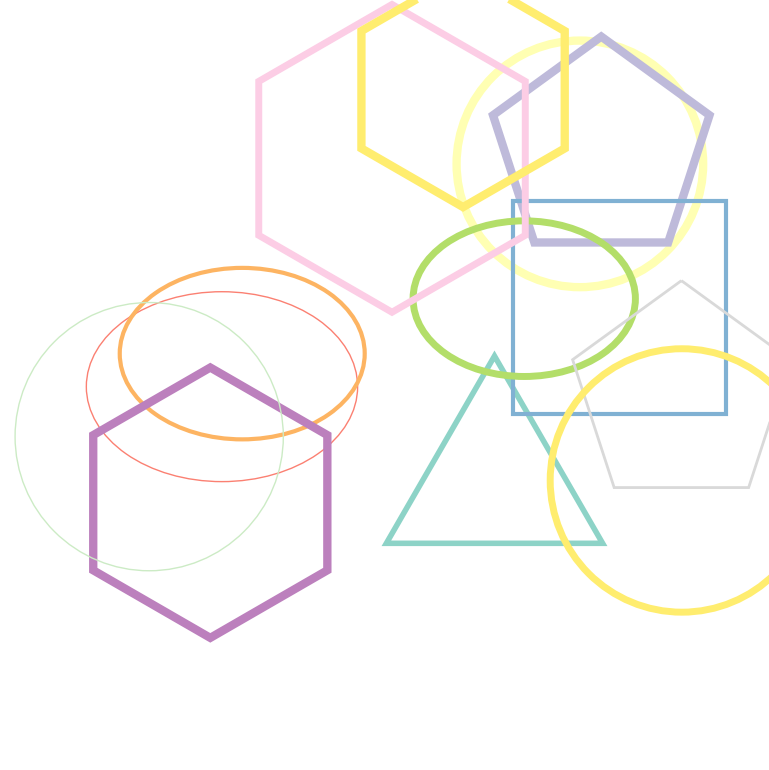[{"shape": "triangle", "thickness": 2, "radius": 0.81, "center": [0.642, 0.375]}, {"shape": "circle", "thickness": 3, "radius": 0.8, "center": [0.753, 0.787]}, {"shape": "pentagon", "thickness": 3, "radius": 0.74, "center": [0.781, 0.805]}, {"shape": "oval", "thickness": 0.5, "radius": 0.88, "center": [0.288, 0.498]}, {"shape": "square", "thickness": 1.5, "radius": 0.69, "center": [0.805, 0.6]}, {"shape": "oval", "thickness": 1.5, "radius": 0.8, "center": [0.315, 0.541]}, {"shape": "oval", "thickness": 2.5, "radius": 0.72, "center": [0.681, 0.612]}, {"shape": "hexagon", "thickness": 2.5, "radius": 1.0, "center": [0.509, 0.794]}, {"shape": "pentagon", "thickness": 1, "radius": 0.74, "center": [0.885, 0.487]}, {"shape": "hexagon", "thickness": 3, "radius": 0.88, "center": [0.273, 0.347]}, {"shape": "circle", "thickness": 0.5, "radius": 0.87, "center": [0.194, 0.433]}, {"shape": "circle", "thickness": 2.5, "radius": 0.86, "center": [0.886, 0.376]}, {"shape": "hexagon", "thickness": 3, "radius": 0.76, "center": [0.601, 0.884]}]